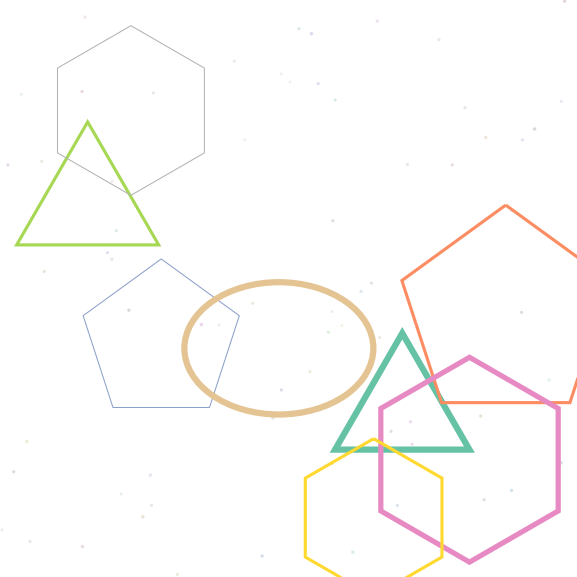[{"shape": "triangle", "thickness": 3, "radius": 0.67, "center": [0.697, 0.288]}, {"shape": "pentagon", "thickness": 1.5, "radius": 0.95, "center": [0.876, 0.455]}, {"shape": "pentagon", "thickness": 0.5, "radius": 0.71, "center": [0.279, 0.409]}, {"shape": "hexagon", "thickness": 2.5, "radius": 0.89, "center": [0.813, 0.203]}, {"shape": "triangle", "thickness": 1.5, "radius": 0.71, "center": [0.152, 0.646]}, {"shape": "hexagon", "thickness": 1.5, "radius": 0.68, "center": [0.647, 0.103]}, {"shape": "oval", "thickness": 3, "radius": 0.82, "center": [0.483, 0.396]}, {"shape": "hexagon", "thickness": 0.5, "radius": 0.73, "center": [0.227, 0.808]}]